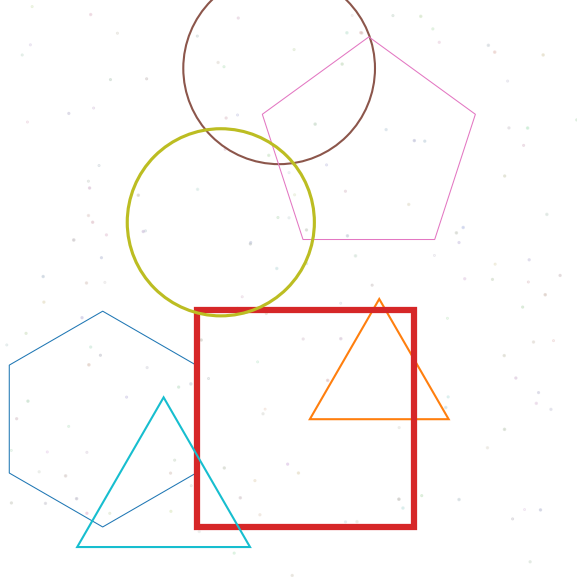[{"shape": "hexagon", "thickness": 0.5, "radius": 0.93, "center": [0.178, 0.273]}, {"shape": "triangle", "thickness": 1, "radius": 0.69, "center": [0.657, 0.343]}, {"shape": "square", "thickness": 3, "radius": 0.94, "center": [0.528, 0.275]}, {"shape": "circle", "thickness": 1, "radius": 0.83, "center": [0.483, 0.881]}, {"shape": "pentagon", "thickness": 0.5, "radius": 0.97, "center": [0.639, 0.741]}, {"shape": "circle", "thickness": 1.5, "radius": 0.81, "center": [0.382, 0.614]}, {"shape": "triangle", "thickness": 1, "radius": 0.86, "center": [0.283, 0.138]}]